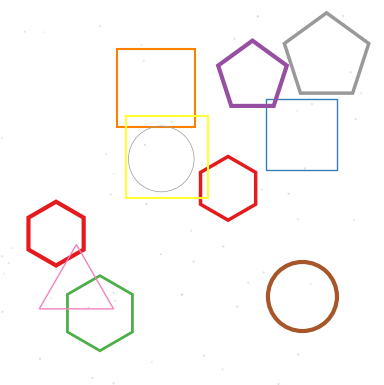[{"shape": "hexagon", "thickness": 2.5, "radius": 0.41, "center": [0.592, 0.511]}, {"shape": "hexagon", "thickness": 3, "radius": 0.41, "center": [0.146, 0.393]}, {"shape": "square", "thickness": 1, "radius": 0.46, "center": [0.784, 0.651]}, {"shape": "hexagon", "thickness": 2, "radius": 0.49, "center": [0.26, 0.186]}, {"shape": "pentagon", "thickness": 3, "radius": 0.47, "center": [0.656, 0.801]}, {"shape": "square", "thickness": 1.5, "radius": 0.51, "center": [0.405, 0.771]}, {"shape": "square", "thickness": 1.5, "radius": 0.53, "center": [0.434, 0.593]}, {"shape": "circle", "thickness": 3, "radius": 0.45, "center": [0.786, 0.23]}, {"shape": "triangle", "thickness": 1, "radius": 0.56, "center": [0.198, 0.253]}, {"shape": "circle", "thickness": 0.5, "radius": 0.43, "center": [0.419, 0.587]}, {"shape": "pentagon", "thickness": 2.5, "radius": 0.58, "center": [0.848, 0.851]}]